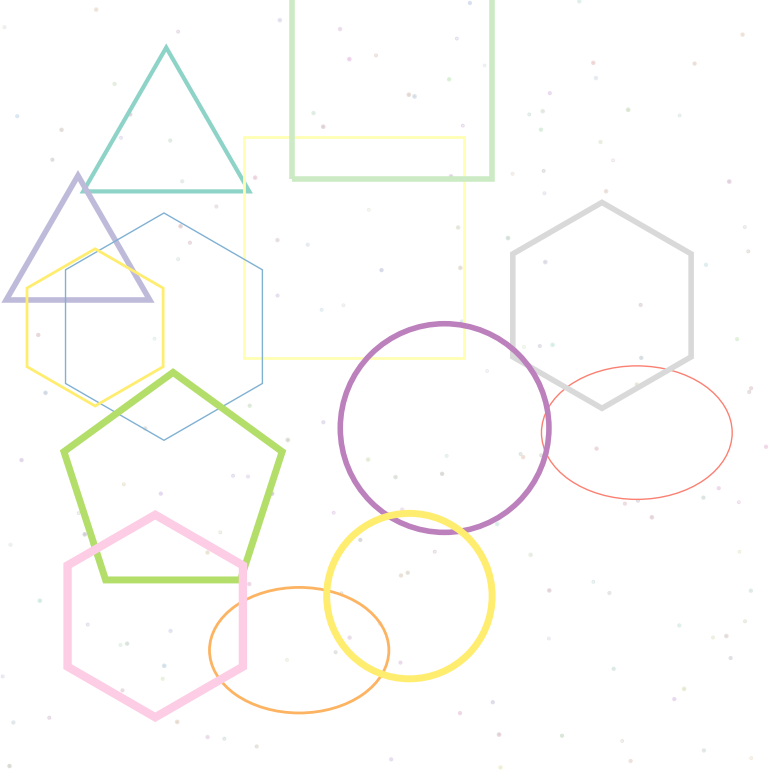[{"shape": "triangle", "thickness": 1.5, "radius": 0.62, "center": [0.216, 0.814]}, {"shape": "square", "thickness": 1, "radius": 0.72, "center": [0.46, 0.679]}, {"shape": "triangle", "thickness": 2, "radius": 0.54, "center": [0.101, 0.664]}, {"shape": "oval", "thickness": 0.5, "radius": 0.62, "center": [0.827, 0.438]}, {"shape": "hexagon", "thickness": 0.5, "radius": 0.74, "center": [0.213, 0.576]}, {"shape": "oval", "thickness": 1, "radius": 0.58, "center": [0.389, 0.156]}, {"shape": "pentagon", "thickness": 2.5, "radius": 0.74, "center": [0.225, 0.367]}, {"shape": "hexagon", "thickness": 3, "radius": 0.66, "center": [0.202, 0.2]}, {"shape": "hexagon", "thickness": 2, "radius": 0.67, "center": [0.782, 0.603]}, {"shape": "circle", "thickness": 2, "radius": 0.68, "center": [0.577, 0.444]}, {"shape": "square", "thickness": 2, "radius": 0.65, "center": [0.509, 0.898]}, {"shape": "circle", "thickness": 2.5, "radius": 0.54, "center": [0.532, 0.226]}, {"shape": "hexagon", "thickness": 1, "radius": 0.51, "center": [0.123, 0.575]}]